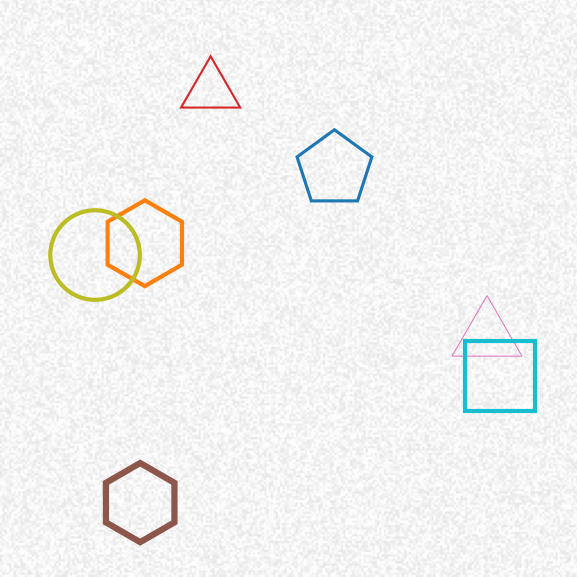[{"shape": "pentagon", "thickness": 1.5, "radius": 0.34, "center": [0.579, 0.706]}, {"shape": "hexagon", "thickness": 2, "radius": 0.37, "center": [0.251, 0.578]}, {"shape": "triangle", "thickness": 1, "radius": 0.3, "center": [0.365, 0.842]}, {"shape": "hexagon", "thickness": 3, "radius": 0.34, "center": [0.243, 0.129]}, {"shape": "triangle", "thickness": 0.5, "radius": 0.35, "center": [0.843, 0.417]}, {"shape": "circle", "thickness": 2, "radius": 0.39, "center": [0.165, 0.557]}, {"shape": "square", "thickness": 2, "radius": 0.3, "center": [0.865, 0.348]}]